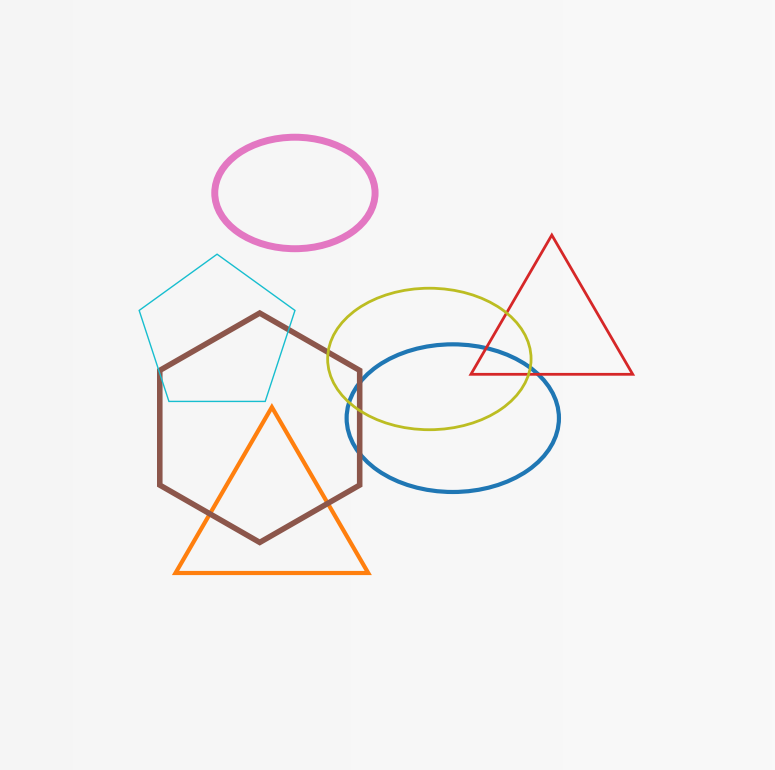[{"shape": "oval", "thickness": 1.5, "radius": 0.68, "center": [0.584, 0.457]}, {"shape": "triangle", "thickness": 1.5, "radius": 0.72, "center": [0.351, 0.328]}, {"shape": "triangle", "thickness": 1, "radius": 0.6, "center": [0.712, 0.574]}, {"shape": "hexagon", "thickness": 2, "radius": 0.74, "center": [0.335, 0.444]}, {"shape": "oval", "thickness": 2.5, "radius": 0.52, "center": [0.381, 0.749]}, {"shape": "oval", "thickness": 1, "radius": 0.66, "center": [0.554, 0.534]}, {"shape": "pentagon", "thickness": 0.5, "radius": 0.53, "center": [0.28, 0.564]}]